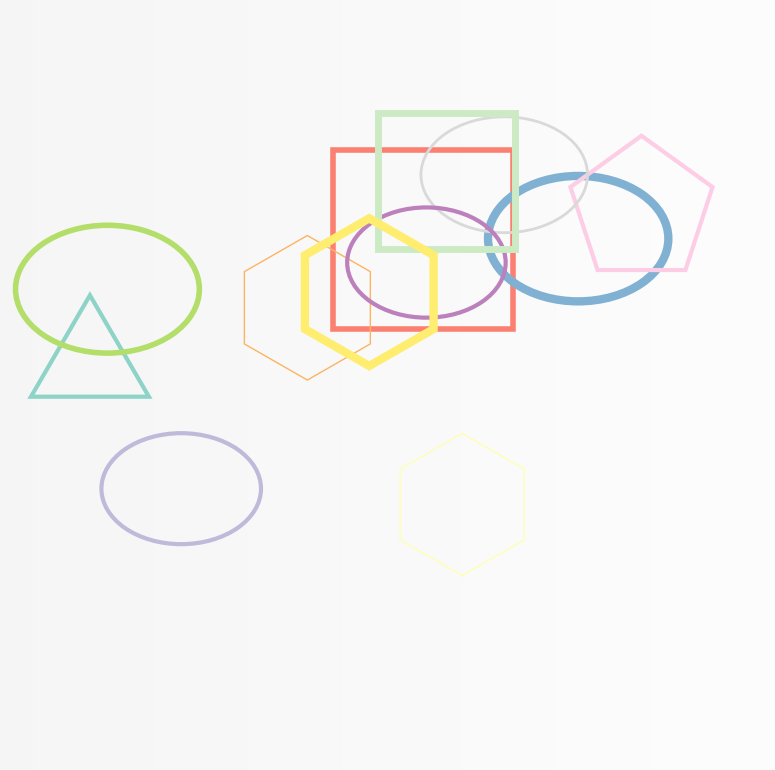[{"shape": "triangle", "thickness": 1.5, "radius": 0.44, "center": [0.116, 0.529]}, {"shape": "hexagon", "thickness": 0.5, "radius": 0.46, "center": [0.596, 0.345]}, {"shape": "oval", "thickness": 1.5, "radius": 0.51, "center": [0.234, 0.365]}, {"shape": "square", "thickness": 2, "radius": 0.58, "center": [0.546, 0.689]}, {"shape": "oval", "thickness": 3, "radius": 0.58, "center": [0.746, 0.69]}, {"shape": "hexagon", "thickness": 0.5, "radius": 0.47, "center": [0.397, 0.6]}, {"shape": "oval", "thickness": 2, "radius": 0.59, "center": [0.139, 0.624]}, {"shape": "pentagon", "thickness": 1.5, "radius": 0.48, "center": [0.828, 0.727]}, {"shape": "oval", "thickness": 1, "radius": 0.54, "center": [0.651, 0.773]}, {"shape": "oval", "thickness": 1.5, "radius": 0.51, "center": [0.55, 0.659]}, {"shape": "square", "thickness": 2.5, "radius": 0.44, "center": [0.576, 0.765]}, {"shape": "hexagon", "thickness": 3, "radius": 0.48, "center": [0.476, 0.621]}]